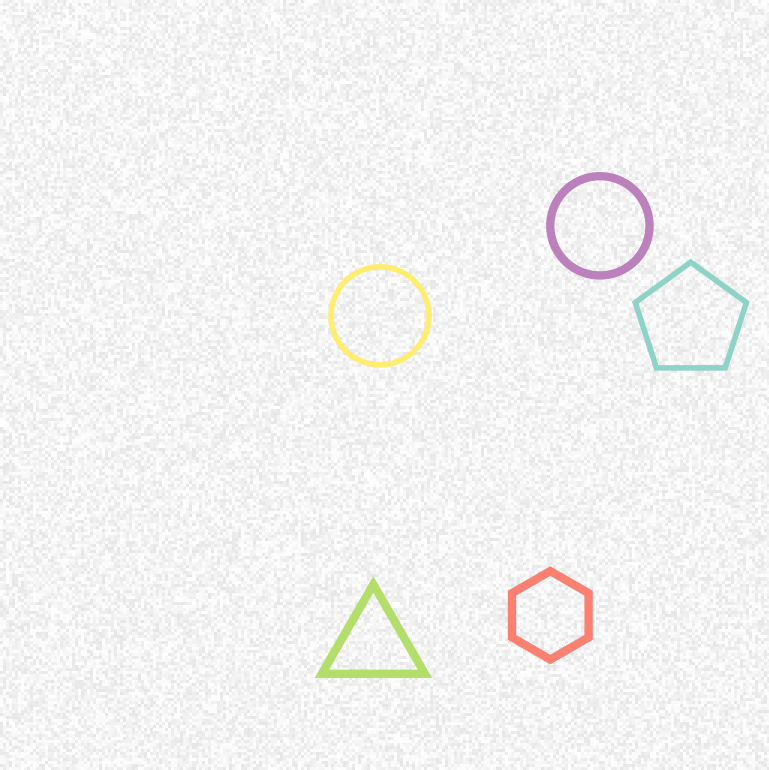[{"shape": "pentagon", "thickness": 2, "radius": 0.38, "center": [0.897, 0.584]}, {"shape": "hexagon", "thickness": 3, "radius": 0.29, "center": [0.715, 0.201]}, {"shape": "triangle", "thickness": 3, "radius": 0.39, "center": [0.485, 0.164]}, {"shape": "circle", "thickness": 3, "radius": 0.32, "center": [0.779, 0.707]}, {"shape": "circle", "thickness": 2, "radius": 0.32, "center": [0.493, 0.59]}]